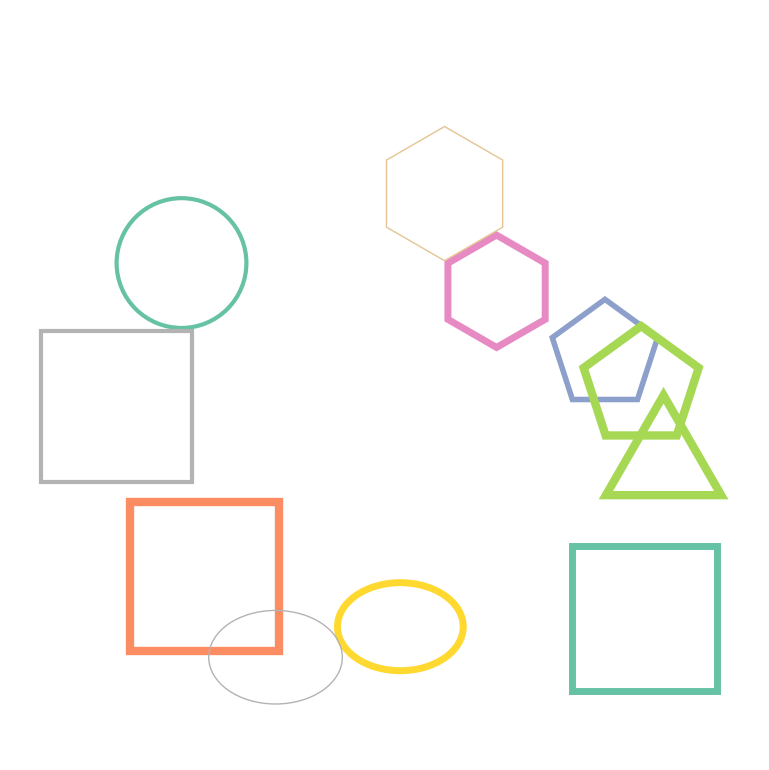[{"shape": "square", "thickness": 2.5, "radius": 0.47, "center": [0.837, 0.197]}, {"shape": "circle", "thickness": 1.5, "radius": 0.42, "center": [0.236, 0.658]}, {"shape": "square", "thickness": 3, "radius": 0.48, "center": [0.265, 0.251]}, {"shape": "pentagon", "thickness": 2, "radius": 0.36, "center": [0.786, 0.539]}, {"shape": "hexagon", "thickness": 2.5, "radius": 0.36, "center": [0.645, 0.622]}, {"shape": "pentagon", "thickness": 3, "radius": 0.39, "center": [0.833, 0.498]}, {"shape": "triangle", "thickness": 3, "radius": 0.43, "center": [0.862, 0.4]}, {"shape": "oval", "thickness": 2.5, "radius": 0.41, "center": [0.52, 0.186]}, {"shape": "hexagon", "thickness": 0.5, "radius": 0.44, "center": [0.577, 0.749]}, {"shape": "square", "thickness": 1.5, "radius": 0.49, "center": [0.151, 0.472]}, {"shape": "oval", "thickness": 0.5, "radius": 0.43, "center": [0.358, 0.146]}]